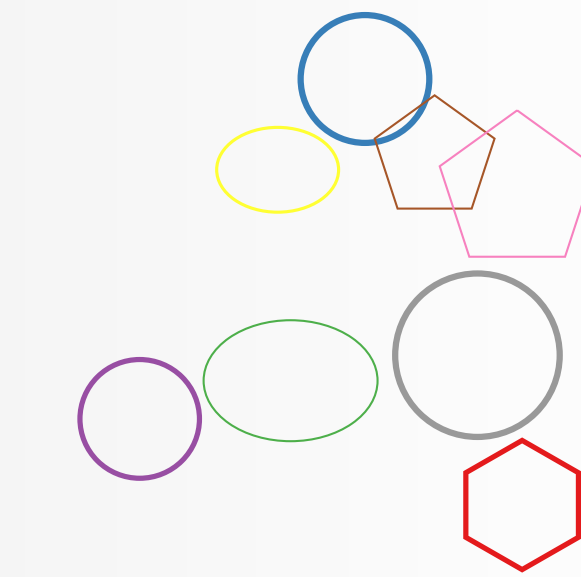[{"shape": "hexagon", "thickness": 2.5, "radius": 0.56, "center": [0.898, 0.125]}, {"shape": "circle", "thickness": 3, "radius": 0.55, "center": [0.628, 0.862]}, {"shape": "oval", "thickness": 1, "radius": 0.75, "center": [0.5, 0.34]}, {"shape": "circle", "thickness": 2.5, "radius": 0.51, "center": [0.24, 0.274]}, {"shape": "oval", "thickness": 1.5, "radius": 0.52, "center": [0.478, 0.705]}, {"shape": "pentagon", "thickness": 1, "radius": 0.54, "center": [0.748, 0.726]}, {"shape": "pentagon", "thickness": 1, "radius": 0.7, "center": [0.89, 0.668]}, {"shape": "circle", "thickness": 3, "radius": 0.71, "center": [0.821, 0.384]}]